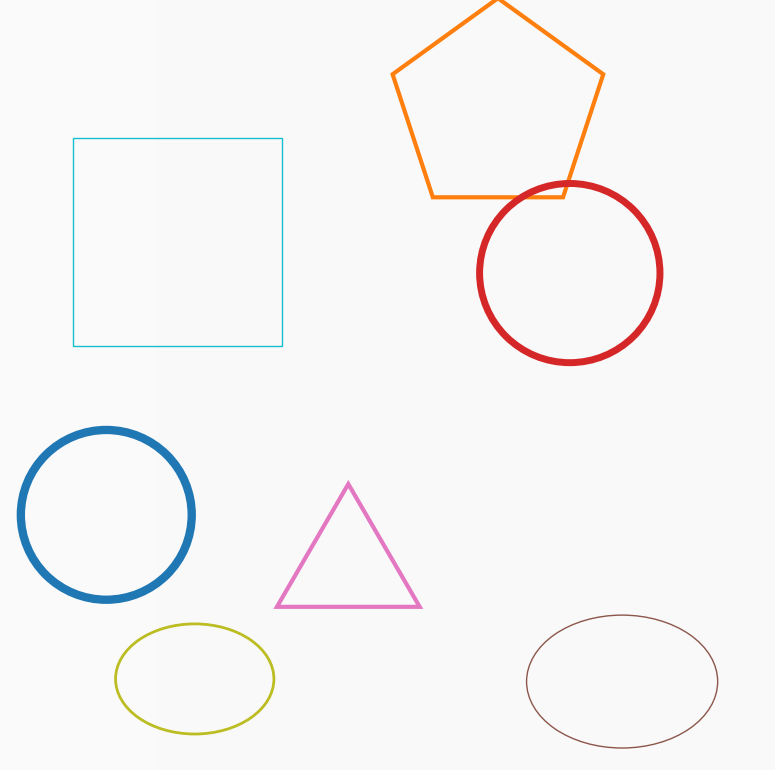[{"shape": "circle", "thickness": 3, "radius": 0.55, "center": [0.137, 0.331]}, {"shape": "pentagon", "thickness": 1.5, "radius": 0.71, "center": [0.643, 0.859]}, {"shape": "circle", "thickness": 2.5, "radius": 0.58, "center": [0.735, 0.645]}, {"shape": "oval", "thickness": 0.5, "radius": 0.62, "center": [0.803, 0.115]}, {"shape": "triangle", "thickness": 1.5, "radius": 0.53, "center": [0.449, 0.265]}, {"shape": "oval", "thickness": 1, "radius": 0.51, "center": [0.251, 0.118]}, {"shape": "square", "thickness": 0.5, "radius": 0.68, "center": [0.229, 0.685]}]